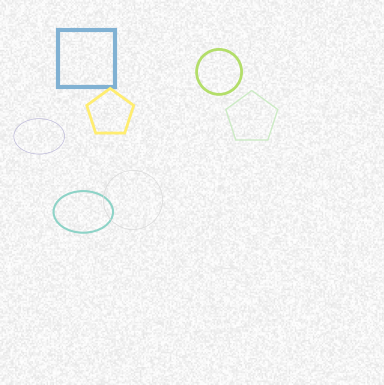[{"shape": "oval", "thickness": 1.5, "radius": 0.39, "center": [0.216, 0.45]}, {"shape": "oval", "thickness": 0.5, "radius": 0.33, "center": [0.102, 0.646]}, {"shape": "square", "thickness": 3, "radius": 0.37, "center": [0.226, 0.847]}, {"shape": "circle", "thickness": 2, "radius": 0.29, "center": [0.569, 0.813]}, {"shape": "circle", "thickness": 0.5, "radius": 0.38, "center": [0.345, 0.481]}, {"shape": "pentagon", "thickness": 1, "radius": 0.35, "center": [0.654, 0.694]}, {"shape": "pentagon", "thickness": 2, "radius": 0.32, "center": [0.286, 0.706]}]